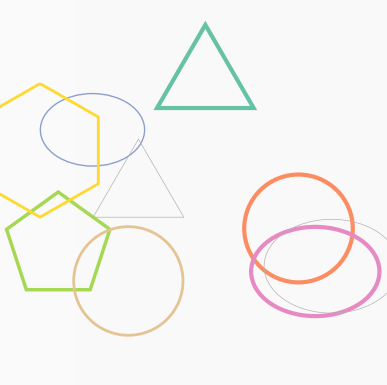[{"shape": "triangle", "thickness": 3, "radius": 0.72, "center": [0.53, 0.791]}, {"shape": "circle", "thickness": 3, "radius": 0.7, "center": [0.77, 0.407]}, {"shape": "oval", "thickness": 1, "radius": 0.67, "center": [0.239, 0.663]}, {"shape": "oval", "thickness": 3, "radius": 0.83, "center": [0.814, 0.295]}, {"shape": "pentagon", "thickness": 2.5, "radius": 0.7, "center": [0.15, 0.361]}, {"shape": "hexagon", "thickness": 2, "radius": 0.87, "center": [0.103, 0.609]}, {"shape": "circle", "thickness": 2, "radius": 0.71, "center": [0.331, 0.27]}, {"shape": "triangle", "thickness": 0.5, "radius": 0.68, "center": [0.357, 0.503]}, {"shape": "oval", "thickness": 0.5, "radius": 0.87, "center": [0.856, 0.309]}]